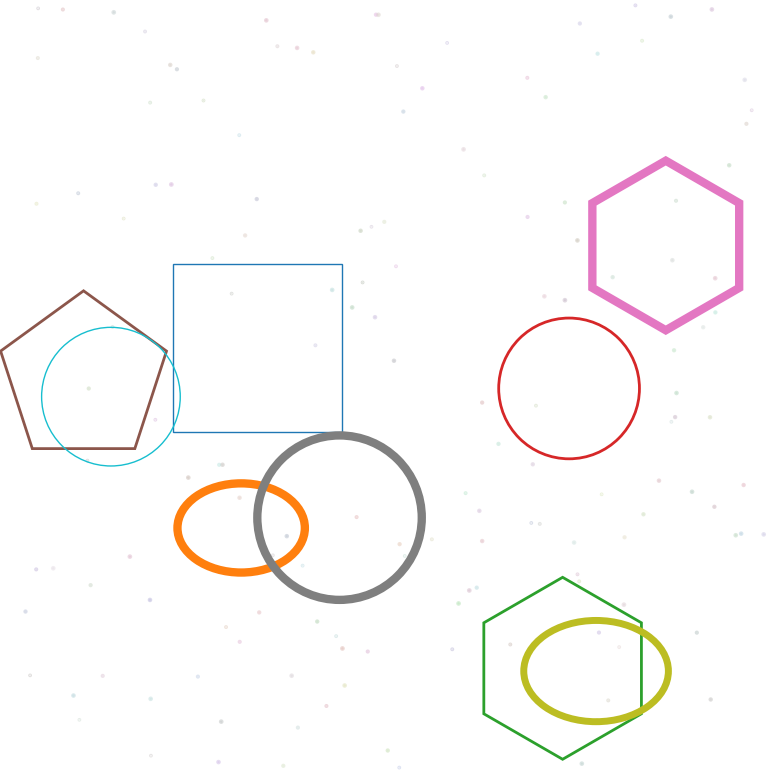[{"shape": "square", "thickness": 0.5, "radius": 0.55, "center": [0.334, 0.548]}, {"shape": "oval", "thickness": 3, "radius": 0.41, "center": [0.313, 0.314]}, {"shape": "hexagon", "thickness": 1, "radius": 0.59, "center": [0.731, 0.132]}, {"shape": "circle", "thickness": 1, "radius": 0.46, "center": [0.739, 0.496]}, {"shape": "pentagon", "thickness": 1, "radius": 0.57, "center": [0.109, 0.509]}, {"shape": "hexagon", "thickness": 3, "radius": 0.55, "center": [0.865, 0.681]}, {"shape": "circle", "thickness": 3, "radius": 0.53, "center": [0.441, 0.328]}, {"shape": "oval", "thickness": 2.5, "radius": 0.47, "center": [0.774, 0.128]}, {"shape": "circle", "thickness": 0.5, "radius": 0.45, "center": [0.144, 0.485]}]